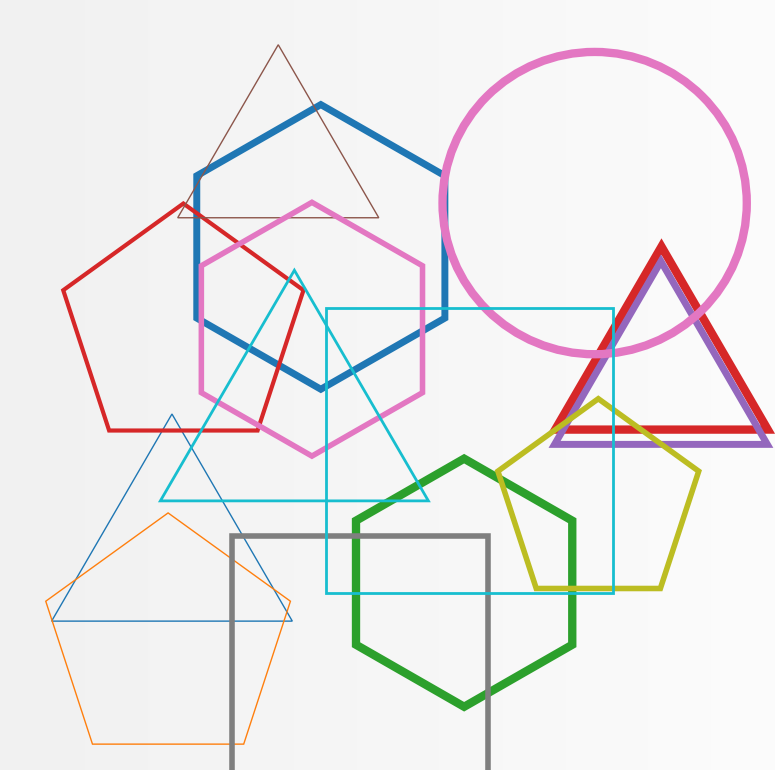[{"shape": "hexagon", "thickness": 2.5, "radius": 0.92, "center": [0.414, 0.679]}, {"shape": "triangle", "thickness": 0.5, "radius": 0.9, "center": [0.222, 0.283]}, {"shape": "pentagon", "thickness": 0.5, "radius": 0.83, "center": [0.217, 0.168]}, {"shape": "hexagon", "thickness": 3, "radius": 0.81, "center": [0.599, 0.243]}, {"shape": "triangle", "thickness": 3, "radius": 0.79, "center": [0.854, 0.521]}, {"shape": "pentagon", "thickness": 1.5, "radius": 0.81, "center": [0.237, 0.573]}, {"shape": "triangle", "thickness": 2.5, "radius": 0.79, "center": [0.853, 0.502]}, {"shape": "triangle", "thickness": 0.5, "radius": 0.75, "center": [0.359, 0.792]}, {"shape": "hexagon", "thickness": 2, "radius": 0.82, "center": [0.402, 0.572]}, {"shape": "circle", "thickness": 3, "radius": 0.98, "center": [0.767, 0.736]}, {"shape": "square", "thickness": 2, "radius": 0.83, "center": [0.465, 0.139]}, {"shape": "pentagon", "thickness": 2, "radius": 0.68, "center": [0.772, 0.346]}, {"shape": "square", "thickness": 1, "radius": 0.93, "center": [0.606, 0.415]}, {"shape": "triangle", "thickness": 1, "radius": 1.0, "center": [0.38, 0.449]}]